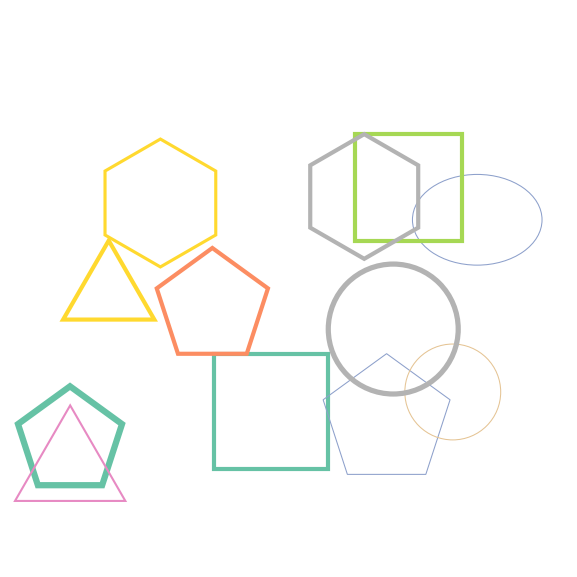[{"shape": "pentagon", "thickness": 3, "radius": 0.47, "center": [0.121, 0.236]}, {"shape": "square", "thickness": 2, "radius": 0.49, "center": [0.469, 0.287]}, {"shape": "pentagon", "thickness": 2, "radius": 0.51, "center": [0.368, 0.468]}, {"shape": "oval", "thickness": 0.5, "radius": 0.56, "center": [0.826, 0.619]}, {"shape": "pentagon", "thickness": 0.5, "radius": 0.58, "center": [0.669, 0.271]}, {"shape": "triangle", "thickness": 1, "radius": 0.55, "center": [0.122, 0.187]}, {"shape": "square", "thickness": 2, "radius": 0.46, "center": [0.708, 0.675]}, {"shape": "hexagon", "thickness": 1.5, "radius": 0.55, "center": [0.278, 0.648]}, {"shape": "triangle", "thickness": 2, "radius": 0.46, "center": [0.188, 0.491]}, {"shape": "circle", "thickness": 0.5, "radius": 0.41, "center": [0.784, 0.32]}, {"shape": "hexagon", "thickness": 2, "radius": 0.54, "center": [0.631, 0.659]}, {"shape": "circle", "thickness": 2.5, "radius": 0.56, "center": [0.681, 0.429]}]